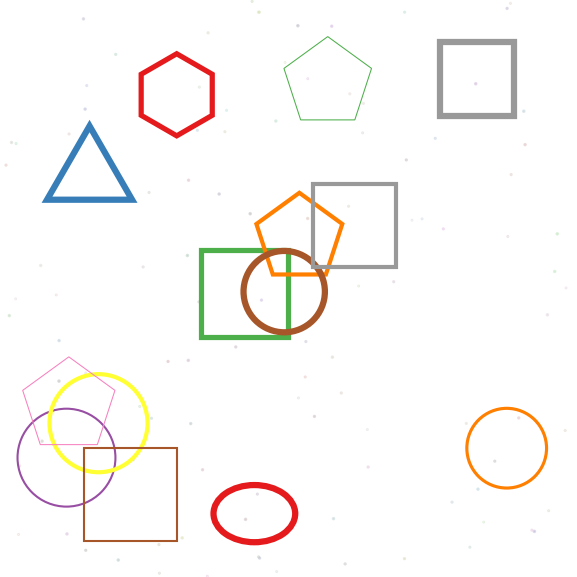[{"shape": "oval", "thickness": 3, "radius": 0.35, "center": [0.44, 0.11]}, {"shape": "hexagon", "thickness": 2.5, "radius": 0.36, "center": [0.306, 0.835]}, {"shape": "triangle", "thickness": 3, "radius": 0.43, "center": [0.155, 0.696]}, {"shape": "pentagon", "thickness": 0.5, "radius": 0.4, "center": [0.568, 0.856]}, {"shape": "square", "thickness": 2.5, "radius": 0.38, "center": [0.424, 0.491]}, {"shape": "circle", "thickness": 1, "radius": 0.42, "center": [0.115, 0.207]}, {"shape": "pentagon", "thickness": 2, "radius": 0.39, "center": [0.518, 0.587]}, {"shape": "circle", "thickness": 1.5, "radius": 0.35, "center": [0.877, 0.223]}, {"shape": "circle", "thickness": 2, "radius": 0.42, "center": [0.171, 0.266]}, {"shape": "square", "thickness": 1, "radius": 0.4, "center": [0.226, 0.142]}, {"shape": "circle", "thickness": 3, "radius": 0.35, "center": [0.492, 0.494]}, {"shape": "pentagon", "thickness": 0.5, "radius": 0.42, "center": [0.119, 0.297]}, {"shape": "square", "thickness": 3, "radius": 0.32, "center": [0.826, 0.862]}, {"shape": "square", "thickness": 2, "radius": 0.36, "center": [0.614, 0.608]}]